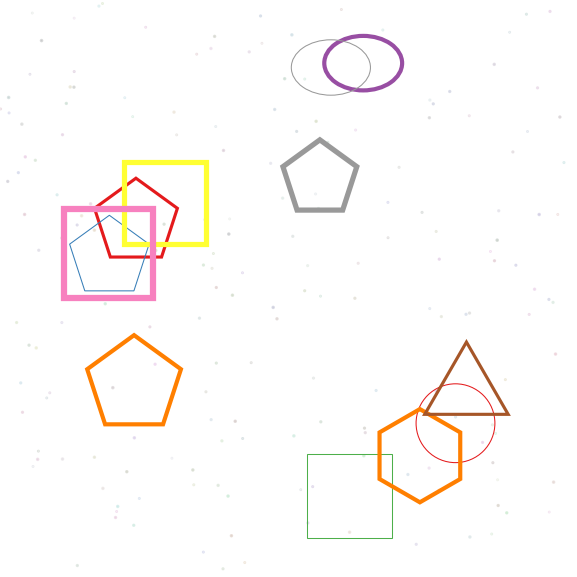[{"shape": "pentagon", "thickness": 1.5, "radius": 0.38, "center": [0.235, 0.615]}, {"shape": "circle", "thickness": 0.5, "radius": 0.34, "center": [0.789, 0.266]}, {"shape": "pentagon", "thickness": 0.5, "radius": 0.36, "center": [0.189, 0.554]}, {"shape": "square", "thickness": 0.5, "radius": 0.37, "center": [0.605, 0.14]}, {"shape": "oval", "thickness": 2, "radius": 0.34, "center": [0.629, 0.89]}, {"shape": "pentagon", "thickness": 2, "radius": 0.43, "center": [0.232, 0.333]}, {"shape": "hexagon", "thickness": 2, "radius": 0.4, "center": [0.727, 0.21]}, {"shape": "square", "thickness": 2.5, "radius": 0.36, "center": [0.285, 0.647]}, {"shape": "triangle", "thickness": 1.5, "radius": 0.42, "center": [0.808, 0.323]}, {"shape": "square", "thickness": 3, "radius": 0.39, "center": [0.188, 0.56]}, {"shape": "oval", "thickness": 0.5, "radius": 0.34, "center": [0.573, 0.882]}, {"shape": "pentagon", "thickness": 2.5, "radius": 0.34, "center": [0.554, 0.69]}]